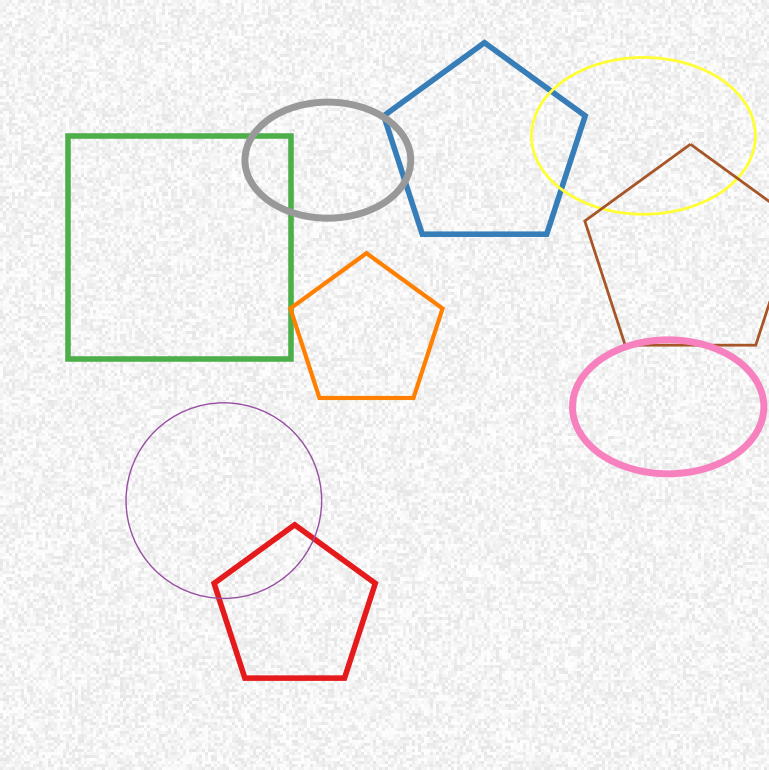[{"shape": "pentagon", "thickness": 2, "radius": 0.55, "center": [0.383, 0.208]}, {"shape": "pentagon", "thickness": 2, "radius": 0.69, "center": [0.629, 0.807]}, {"shape": "square", "thickness": 2, "radius": 0.72, "center": [0.233, 0.678]}, {"shape": "circle", "thickness": 0.5, "radius": 0.64, "center": [0.291, 0.35]}, {"shape": "pentagon", "thickness": 1.5, "radius": 0.52, "center": [0.476, 0.567]}, {"shape": "oval", "thickness": 1, "radius": 0.73, "center": [0.836, 0.824]}, {"shape": "pentagon", "thickness": 1, "radius": 0.72, "center": [0.897, 0.668]}, {"shape": "oval", "thickness": 2.5, "radius": 0.62, "center": [0.868, 0.472]}, {"shape": "oval", "thickness": 2.5, "radius": 0.54, "center": [0.426, 0.792]}]